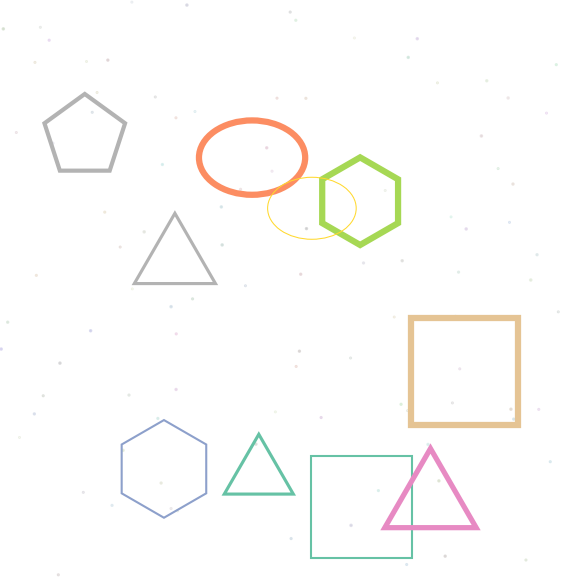[{"shape": "square", "thickness": 1, "radius": 0.44, "center": [0.626, 0.121]}, {"shape": "triangle", "thickness": 1.5, "radius": 0.35, "center": [0.448, 0.178]}, {"shape": "oval", "thickness": 3, "radius": 0.46, "center": [0.436, 0.726]}, {"shape": "hexagon", "thickness": 1, "radius": 0.42, "center": [0.284, 0.187]}, {"shape": "triangle", "thickness": 2.5, "radius": 0.46, "center": [0.745, 0.131]}, {"shape": "hexagon", "thickness": 3, "radius": 0.38, "center": [0.624, 0.651]}, {"shape": "oval", "thickness": 0.5, "radius": 0.38, "center": [0.54, 0.638]}, {"shape": "square", "thickness": 3, "radius": 0.46, "center": [0.805, 0.356]}, {"shape": "triangle", "thickness": 1.5, "radius": 0.41, "center": [0.303, 0.549]}, {"shape": "pentagon", "thickness": 2, "radius": 0.37, "center": [0.147, 0.763]}]